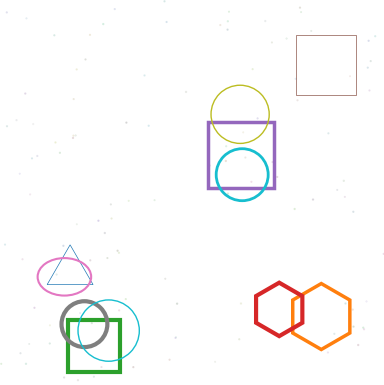[{"shape": "triangle", "thickness": 0.5, "radius": 0.34, "center": [0.182, 0.295]}, {"shape": "hexagon", "thickness": 2.5, "radius": 0.43, "center": [0.835, 0.178]}, {"shape": "square", "thickness": 3, "radius": 0.34, "center": [0.245, 0.102]}, {"shape": "hexagon", "thickness": 3, "radius": 0.35, "center": [0.725, 0.196]}, {"shape": "square", "thickness": 2.5, "radius": 0.43, "center": [0.625, 0.596]}, {"shape": "square", "thickness": 0.5, "radius": 0.39, "center": [0.848, 0.832]}, {"shape": "oval", "thickness": 1.5, "radius": 0.35, "center": [0.167, 0.281]}, {"shape": "circle", "thickness": 3, "radius": 0.3, "center": [0.219, 0.158]}, {"shape": "circle", "thickness": 1, "radius": 0.38, "center": [0.624, 0.703]}, {"shape": "circle", "thickness": 2, "radius": 0.34, "center": [0.629, 0.546]}, {"shape": "circle", "thickness": 1, "radius": 0.4, "center": [0.282, 0.141]}]